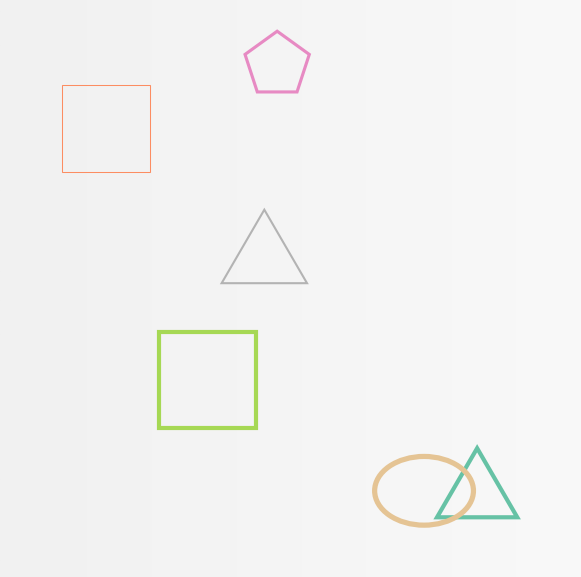[{"shape": "triangle", "thickness": 2, "radius": 0.4, "center": [0.821, 0.143]}, {"shape": "square", "thickness": 0.5, "radius": 0.38, "center": [0.182, 0.777]}, {"shape": "pentagon", "thickness": 1.5, "radius": 0.29, "center": [0.477, 0.887]}, {"shape": "square", "thickness": 2, "radius": 0.41, "center": [0.357, 0.341]}, {"shape": "oval", "thickness": 2.5, "radius": 0.43, "center": [0.73, 0.149]}, {"shape": "triangle", "thickness": 1, "radius": 0.42, "center": [0.455, 0.551]}]